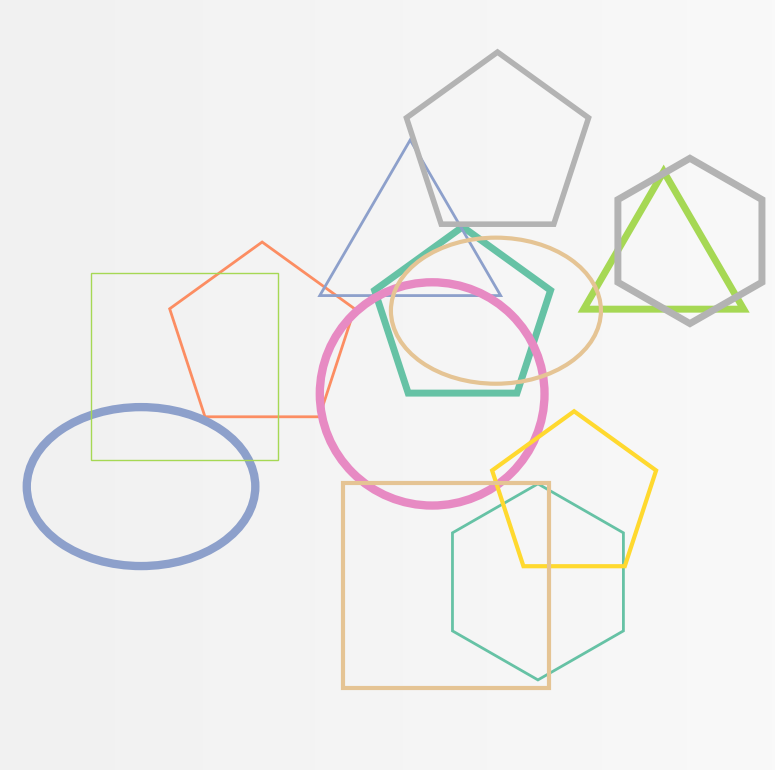[{"shape": "pentagon", "thickness": 2.5, "radius": 0.6, "center": [0.597, 0.586]}, {"shape": "hexagon", "thickness": 1, "radius": 0.64, "center": [0.694, 0.244]}, {"shape": "pentagon", "thickness": 1, "radius": 0.63, "center": [0.338, 0.56]}, {"shape": "triangle", "thickness": 1, "radius": 0.67, "center": [0.529, 0.684]}, {"shape": "oval", "thickness": 3, "radius": 0.74, "center": [0.182, 0.368]}, {"shape": "circle", "thickness": 3, "radius": 0.72, "center": [0.558, 0.488]}, {"shape": "square", "thickness": 0.5, "radius": 0.61, "center": [0.238, 0.524]}, {"shape": "triangle", "thickness": 2.5, "radius": 0.6, "center": [0.856, 0.658]}, {"shape": "pentagon", "thickness": 1.5, "radius": 0.56, "center": [0.741, 0.355]}, {"shape": "square", "thickness": 1.5, "radius": 0.66, "center": [0.576, 0.239]}, {"shape": "oval", "thickness": 1.5, "radius": 0.68, "center": [0.64, 0.597]}, {"shape": "pentagon", "thickness": 2, "radius": 0.62, "center": [0.642, 0.809]}, {"shape": "hexagon", "thickness": 2.5, "radius": 0.54, "center": [0.89, 0.687]}]